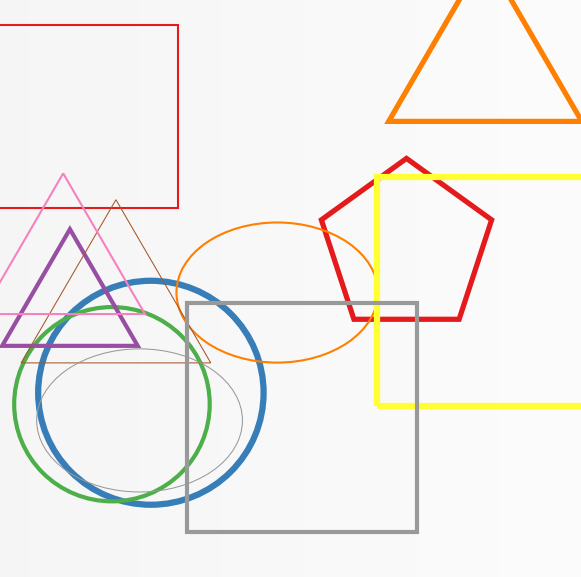[{"shape": "pentagon", "thickness": 2.5, "radius": 0.77, "center": [0.699, 0.571]}, {"shape": "square", "thickness": 1, "radius": 0.79, "center": [0.148, 0.797]}, {"shape": "circle", "thickness": 3, "radius": 0.97, "center": [0.26, 0.319]}, {"shape": "circle", "thickness": 2, "radius": 0.84, "center": [0.193, 0.299]}, {"shape": "triangle", "thickness": 2, "radius": 0.67, "center": [0.12, 0.468]}, {"shape": "oval", "thickness": 1, "radius": 0.87, "center": [0.477, 0.493]}, {"shape": "triangle", "thickness": 2.5, "radius": 0.96, "center": [0.835, 0.885]}, {"shape": "square", "thickness": 3, "radius": 0.99, "center": [0.846, 0.495]}, {"shape": "triangle", "thickness": 0.5, "radius": 0.94, "center": [0.199, 0.465]}, {"shape": "triangle", "thickness": 1, "radius": 0.81, "center": [0.109, 0.537]}, {"shape": "square", "thickness": 2, "radius": 0.99, "center": [0.519, 0.276]}, {"shape": "oval", "thickness": 0.5, "radius": 0.89, "center": [0.24, 0.271]}]